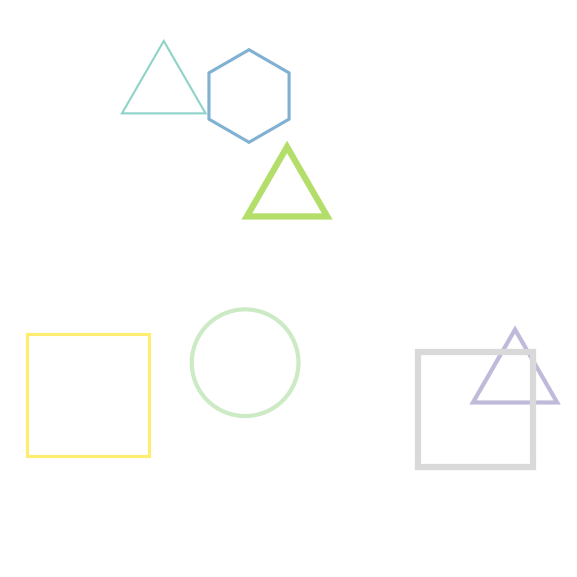[{"shape": "triangle", "thickness": 1, "radius": 0.42, "center": [0.284, 0.845]}, {"shape": "triangle", "thickness": 2, "radius": 0.42, "center": [0.892, 0.344]}, {"shape": "hexagon", "thickness": 1.5, "radius": 0.4, "center": [0.431, 0.833]}, {"shape": "triangle", "thickness": 3, "radius": 0.4, "center": [0.497, 0.664]}, {"shape": "square", "thickness": 3, "radius": 0.5, "center": [0.823, 0.29]}, {"shape": "circle", "thickness": 2, "radius": 0.46, "center": [0.424, 0.371]}, {"shape": "square", "thickness": 1.5, "radius": 0.53, "center": [0.152, 0.315]}]